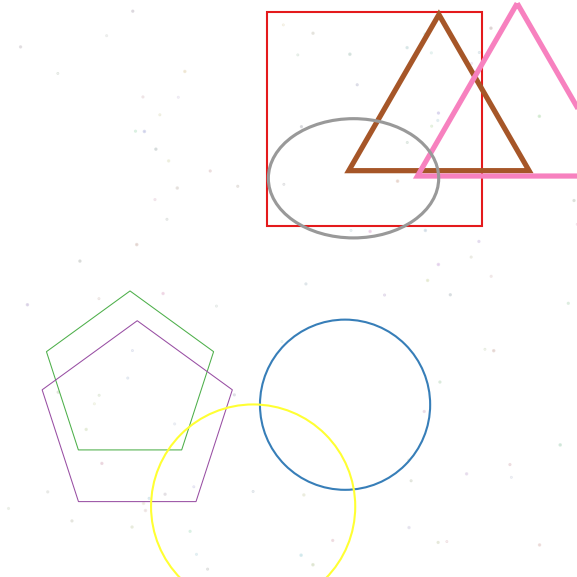[{"shape": "square", "thickness": 1, "radius": 0.93, "center": [0.648, 0.793]}, {"shape": "circle", "thickness": 1, "radius": 0.74, "center": [0.598, 0.298]}, {"shape": "pentagon", "thickness": 0.5, "radius": 0.76, "center": [0.225, 0.343]}, {"shape": "pentagon", "thickness": 0.5, "radius": 0.87, "center": [0.238, 0.271]}, {"shape": "circle", "thickness": 1, "radius": 0.88, "center": [0.438, 0.122]}, {"shape": "triangle", "thickness": 2.5, "radius": 0.9, "center": [0.76, 0.794]}, {"shape": "triangle", "thickness": 2.5, "radius": 1.0, "center": [0.896, 0.794]}, {"shape": "oval", "thickness": 1.5, "radius": 0.74, "center": [0.612, 0.69]}]